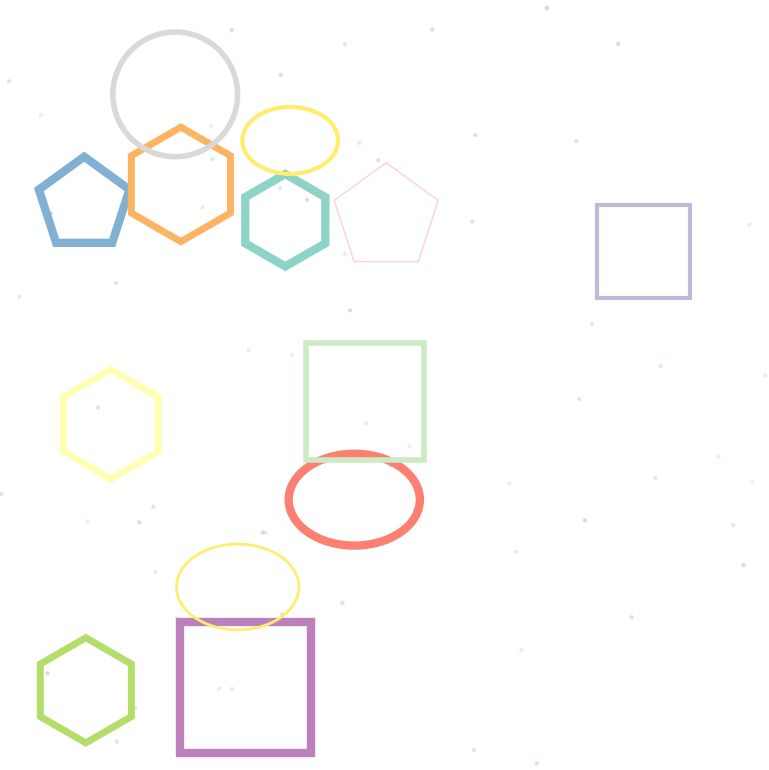[{"shape": "hexagon", "thickness": 3, "radius": 0.3, "center": [0.37, 0.714]}, {"shape": "hexagon", "thickness": 2.5, "radius": 0.36, "center": [0.144, 0.449]}, {"shape": "square", "thickness": 1.5, "radius": 0.3, "center": [0.836, 0.673]}, {"shape": "oval", "thickness": 3, "radius": 0.43, "center": [0.46, 0.351]}, {"shape": "pentagon", "thickness": 3, "radius": 0.31, "center": [0.109, 0.735]}, {"shape": "hexagon", "thickness": 2.5, "radius": 0.37, "center": [0.235, 0.761]}, {"shape": "hexagon", "thickness": 2.5, "radius": 0.34, "center": [0.111, 0.104]}, {"shape": "pentagon", "thickness": 0.5, "radius": 0.35, "center": [0.502, 0.718]}, {"shape": "circle", "thickness": 2, "radius": 0.4, "center": [0.228, 0.877]}, {"shape": "square", "thickness": 3, "radius": 0.43, "center": [0.319, 0.107]}, {"shape": "square", "thickness": 2, "radius": 0.38, "center": [0.474, 0.478]}, {"shape": "oval", "thickness": 1, "radius": 0.4, "center": [0.309, 0.238]}, {"shape": "oval", "thickness": 1.5, "radius": 0.31, "center": [0.377, 0.818]}]